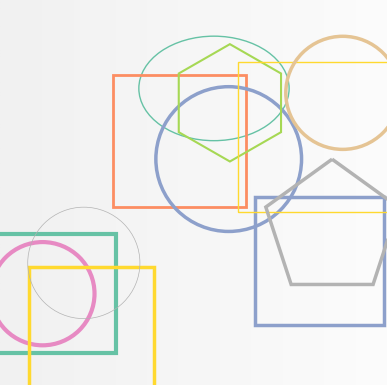[{"shape": "square", "thickness": 3, "radius": 0.78, "center": [0.144, 0.238]}, {"shape": "oval", "thickness": 1, "radius": 0.97, "center": [0.552, 0.77]}, {"shape": "square", "thickness": 2, "radius": 0.86, "center": [0.464, 0.634]}, {"shape": "circle", "thickness": 2.5, "radius": 0.94, "center": [0.59, 0.587]}, {"shape": "square", "thickness": 2.5, "radius": 0.83, "center": [0.825, 0.322]}, {"shape": "circle", "thickness": 3, "radius": 0.67, "center": [0.11, 0.237]}, {"shape": "hexagon", "thickness": 1.5, "radius": 0.76, "center": [0.593, 0.733]}, {"shape": "square", "thickness": 2.5, "radius": 0.81, "center": [0.235, 0.145]}, {"shape": "square", "thickness": 1, "radius": 0.98, "center": [0.81, 0.644]}, {"shape": "circle", "thickness": 2.5, "radius": 0.73, "center": [0.884, 0.759]}, {"shape": "circle", "thickness": 0.5, "radius": 0.72, "center": [0.216, 0.317]}, {"shape": "pentagon", "thickness": 2.5, "radius": 0.9, "center": [0.857, 0.407]}]